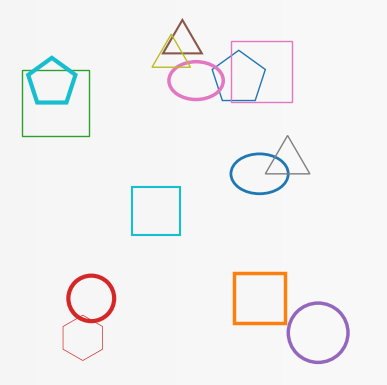[{"shape": "pentagon", "thickness": 1, "radius": 0.36, "center": [0.616, 0.797]}, {"shape": "oval", "thickness": 2, "radius": 0.37, "center": [0.67, 0.549]}, {"shape": "square", "thickness": 2.5, "radius": 0.33, "center": [0.669, 0.225]}, {"shape": "square", "thickness": 1, "radius": 0.43, "center": [0.143, 0.734]}, {"shape": "circle", "thickness": 3, "radius": 0.3, "center": [0.236, 0.225]}, {"shape": "hexagon", "thickness": 0.5, "radius": 0.29, "center": [0.214, 0.122]}, {"shape": "circle", "thickness": 2.5, "radius": 0.39, "center": [0.821, 0.136]}, {"shape": "triangle", "thickness": 1.5, "radius": 0.29, "center": [0.471, 0.89]}, {"shape": "oval", "thickness": 2.5, "radius": 0.35, "center": [0.506, 0.791]}, {"shape": "square", "thickness": 1, "radius": 0.4, "center": [0.675, 0.814]}, {"shape": "triangle", "thickness": 1, "radius": 0.33, "center": [0.742, 0.582]}, {"shape": "triangle", "thickness": 1, "radius": 0.29, "center": [0.442, 0.854]}, {"shape": "square", "thickness": 1.5, "radius": 0.31, "center": [0.403, 0.451]}, {"shape": "pentagon", "thickness": 3, "radius": 0.32, "center": [0.134, 0.786]}]